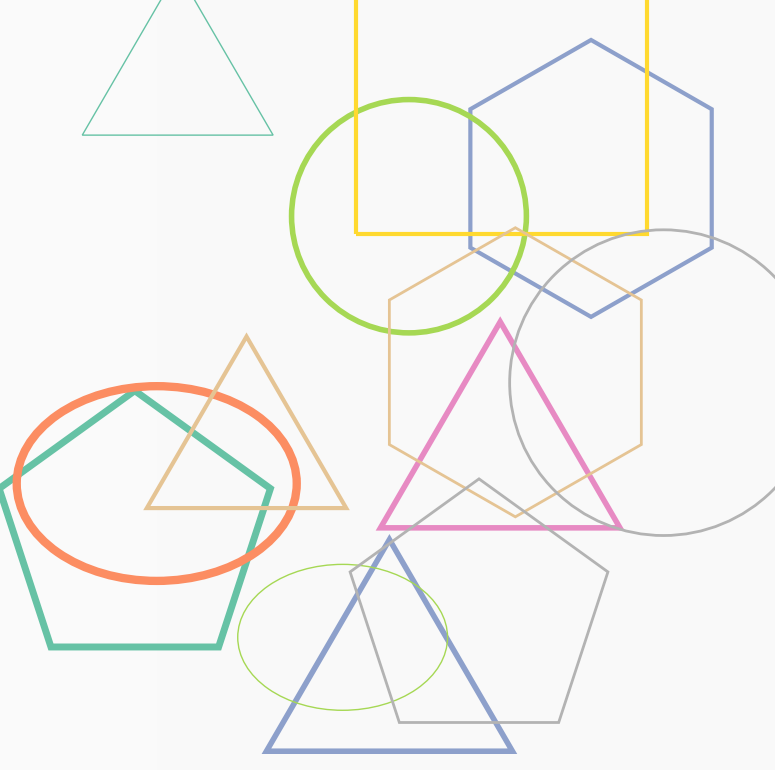[{"shape": "triangle", "thickness": 0.5, "radius": 0.71, "center": [0.229, 0.896]}, {"shape": "pentagon", "thickness": 2.5, "radius": 0.92, "center": [0.174, 0.309]}, {"shape": "oval", "thickness": 3, "radius": 0.9, "center": [0.202, 0.372]}, {"shape": "triangle", "thickness": 2, "radius": 0.92, "center": [0.502, 0.116]}, {"shape": "hexagon", "thickness": 1.5, "radius": 0.9, "center": [0.763, 0.768]}, {"shape": "triangle", "thickness": 2, "radius": 0.89, "center": [0.645, 0.404]}, {"shape": "oval", "thickness": 0.5, "radius": 0.68, "center": [0.442, 0.172]}, {"shape": "circle", "thickness": 2, "radius": 0.76, "center": [0.528, 0.719]}, {"shape": "square", "thickness": 1.5, "radius": 0.94, "center": [0.647, 0.884]}, {"shape": "triangle", "thickness": 1.5, "radius": 0.74, "center": [0.318, 0.414]}, {"shape": "hexagon", "thickness": 1, "radius": 0.94, "center": [0.665, 0.517]}, {"shape": "circle", "thickness": 1, "radius": 0.99, "center": [0.856, 0.503]}, {"shape": "pentagon", "thickness": 1, "radius": 0.87, "center": [0.618, 0.203]}]